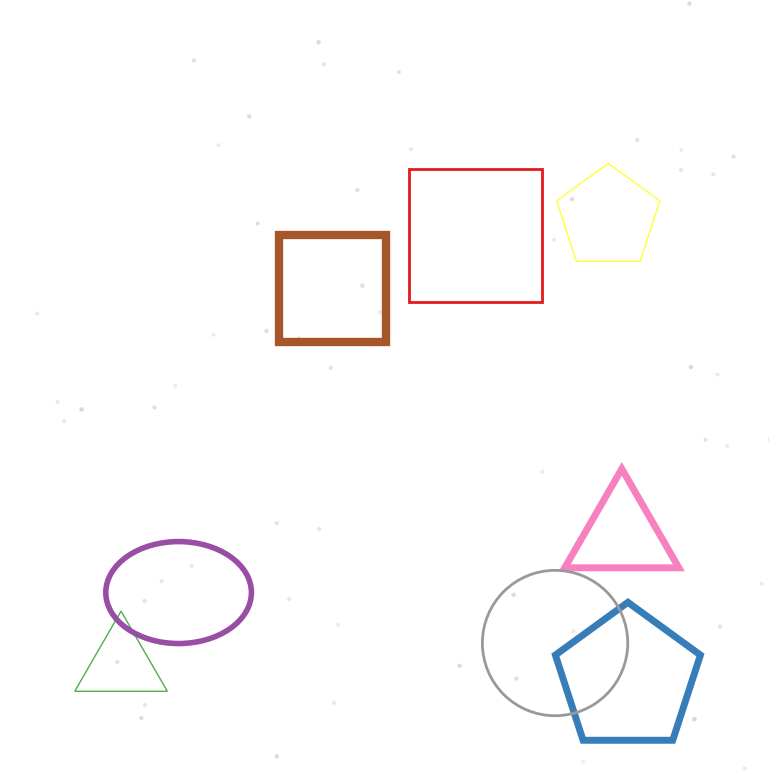[{"shape": "square", "thickness": 1, "radius": 0.43, "center": [0.617, 0.694]}, {"shape": "pentagon", "thickness": 2.5, "radius": 0.5, "center": [0.815, 0.119]}, {"shape": "triangle", "thickness": 0.5, "radius": 0.35, "center": [0.157, 0.137]}, {"shape": "oval", "thickness": 2, "radius": 0.47, "center": [0.232, 0.23]}, {"shape": "pentagon", "thickness": 0.5, "radius": 0.35, "center": [0.79, 0.717]}, {"shape": "square", "thickness": 3, "radius": 0.35, "center": [0.431, 0.625]}, {"shape": "triangle", "thickness": 2.5, "radius": 0.43, "center": [0.808, 0.305]}, {"shape": "circle", "thickness": 1, "radius": 0.47, "center": [0.721, 0.165]}]